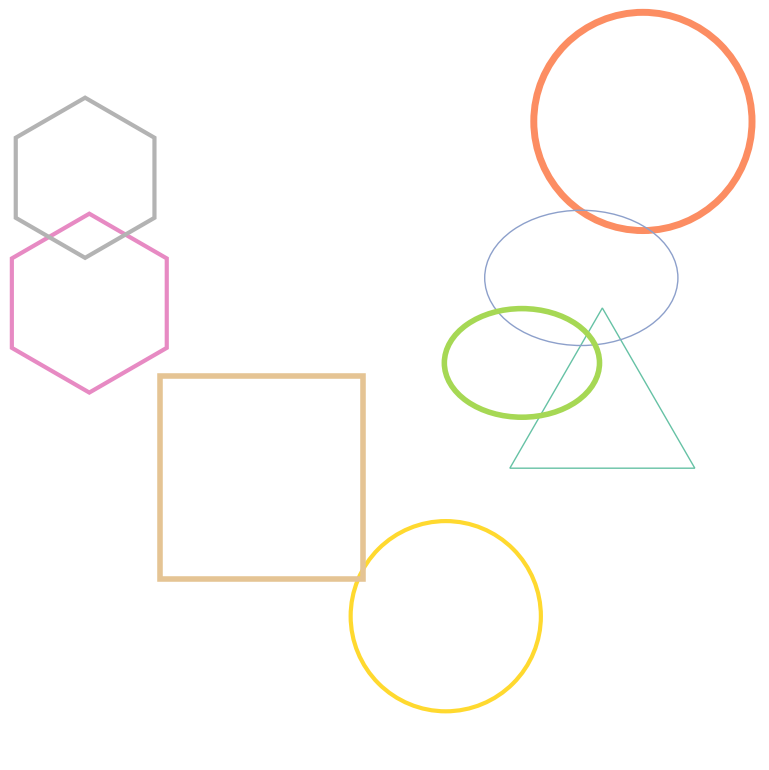[{"shape": "triangle", "thickness": 0.5, "radius": 0.69, "center": [0.782, 0.461]}, {"shape": "circle", "thickness": 2.5, "radius": 0.71, "center": [0.835, 0.842]}, {"shape": "oval", "thickness": 0.5, "radius": 0.63, "center": [0.755, 0.639]}, {"shape": "hexagon", "thickness": 1.5, "radius": 0.58, "center": [0.116, 0.606]}, {"shape": "oval", "thickness": 2, "radius": 0.5, "center": [0.678, 0.529]}, {"shape": "circle", "thickness": 1.5, "radius": 0.62, "center": [0.579, 0.2]}, {"shape": "square", "thickness": 2, "radius": 0.66, "center": [0.339, 0.38]}, {"shape": "hexagon", "thickness": 1.5, "radius": 0.52, "center": [0.111, 0.769]}]